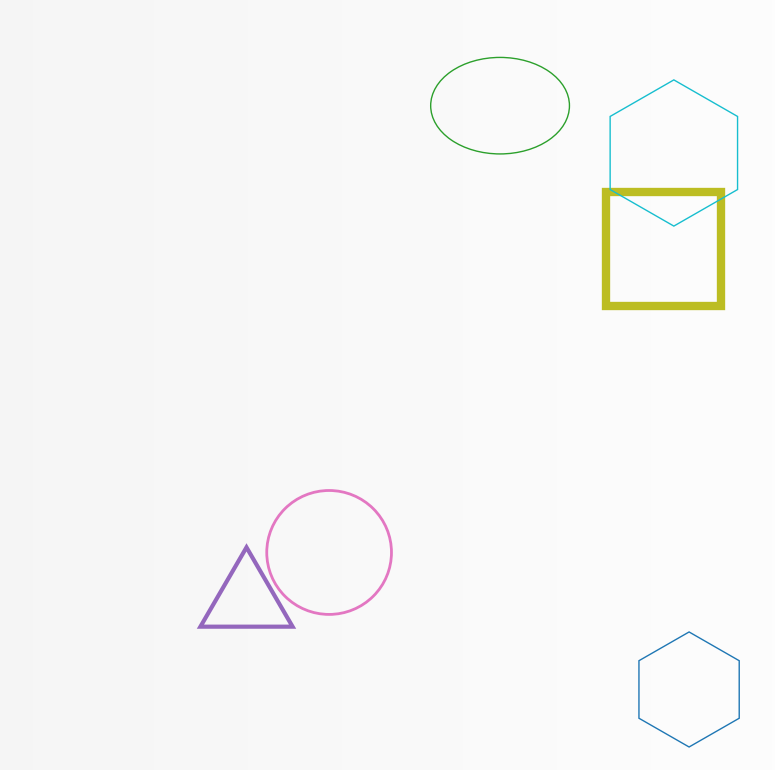[{"shape": "hexagon", "thickness": 0.5, "radius": 0.37, "center": [0.889, 0.105]}, {"shape": "oval", "thickness": 0.5, "radius": 0.45, "center": [0.645, 0.863]}, {"shape": "triangle", "thickness": 1.5, "radius": 0.34, "center": [0.318, 0.22]}, {"shape": "circle", "thickness": 1, "radius": 0.4, "center": [0.425, 0.283]}, {"shape": "square", "thickness": 3, "radius": 0.37, "center": [0.856, 0.676]}, {"shape": "hexagon", "thickness": 0.5, "radius": 0.47, "center": [0.869, 0.801]}]